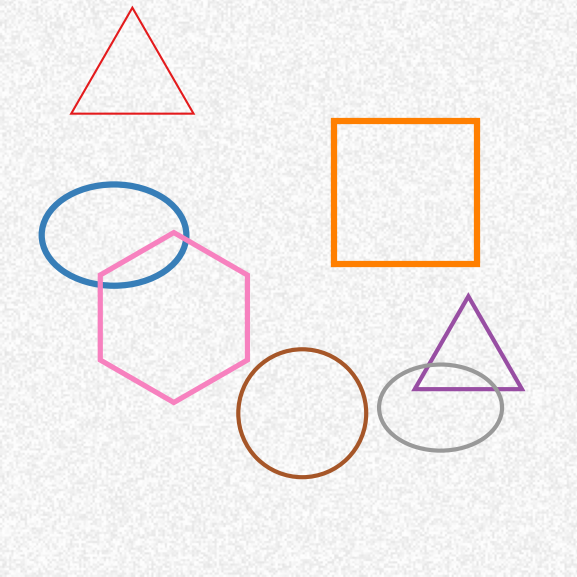[{"shape": "triangle", "thickness": 1, "radius": 0.61, "center": [0.229, 0.863]}, {"shape": "oval", "thickness": 3, "radius": 0.63, "center": [0.197, 0.592]}, {"shape": "triangle", "thickness": 2, "radius": 0.54, "center": [0.811, 0.379]}, {"shape": "square", "thickness": 3, "radius": 0.62, "center": [0.702, 0.666]}, {"shape": "circle", "thickness": 2, "radius": 0.55, "center": [0.523, 0.284]}, {"shape": "hexagon", "thickness": 2.5, "radius": 0.74, "center": [0.301, 0.449]}, {"shape": "oval", "thickness": 2, "radius": 0.53, "center": [0.763, 0.293]}]